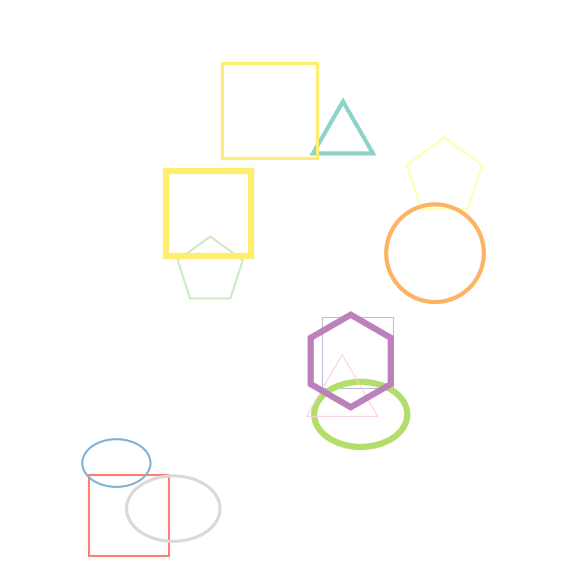[{"shape": "triangle", "thickness": 2, "radius": 0.3, "center": [0.594, 0.763]}, {"shape": "pentagon", "thickness": 1, "radius": 0.34, "center": [0.769, 0.692]}, {"shape": "square", "thickness": 0.5, "radius": 0.31, "center": [0.619, 0.389]}, {"shape": "square", "thickness": 1, "radius": 0.35, "center": [0.223, 0.106]}, {"shape": "oval", "thickness": 1, "radius": 0.3, "center": [0.202, 0.197]}, {"shape": "circle", "thickness": 2, "radius": 0.42, "center": [0.753, 0.561]}, {"shape": "oval", "thickness": 3, "radius": 0.4, "center": [0.625, 0.282]}, {"shape": "triangle", "thickness": 0.5, "radius": 0.36, "center": [0.593, 0.314]}, {"shape": "oval", "thickness": 1.5, "radius": 0.4, "center": [0.3, 0.118]}, {"shape": "hexagon", "thickness": 3, "radius": 0.4, "center": [0.607, 0.374]}, {"shape": "pentagon", "thickness": 1, "radius": 0.3, "center": [0.364, 0.53]}, {"shape": "square", "thickness": 3, "radius": 0.37, "center": [0.361, 0.629]}, {"shape": "square", "thickness": 1.5, "radius": 0.41, "center": [0.467, 0.808]}]